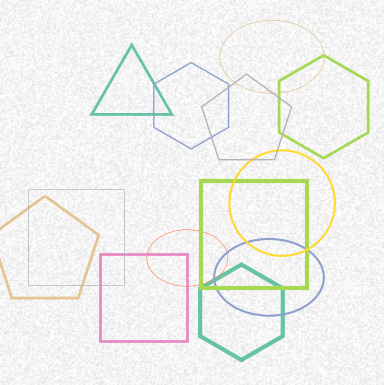[{"shape": "triangle", "thickness": 2, "radius": 0.6, "center": [0.342, 0.763]}, {"shape": "hexagon", "thickness": 3, "radius": 0.62, "center": [0.627, 0.189]}, {"shape": "oval", "thickness": 0.5, "radius": 0.53, "center": [0.486, 0.33]}, {"shape": "oval", "thickness": 1.5, "radius": 0.71, "center": [0.699, 0.28]}, {"shape": "hexagon", "thickness": 1, "radius": 0.56, "center": [0.497, 0.725]}, {"shape": "square", "thickness": 2, "radius": 0.57, "center": [0.373, 0.227]}, {"shape": "square", "thickness": 3, "radius": 0.69, "center": [0.659, 0.391]}, {"shape": "hexagon", "thickness": 2, "radius": 0.67, "center": [0.841, 0.723]}, {"shape": "circle", "thickness": 1.5, "radius": 0.69, "center": [0.733, 0.472]}, {"shape": "pentagon", "thickness": 2, "radius": 0.73, "center": [0.117, 0.344]}, {"shape": "oval", "thickness": 0.5, "radius": 0.68, "center": [0.706, 0.852]}, {"shape": "square", "thickness": 0.5, "radius": 0.62, "center": [0.198, 0.384]}, {"shape": "pentagon", "thickness": 1, "radius": 0.61, "center": [0.641, 0.685]}]